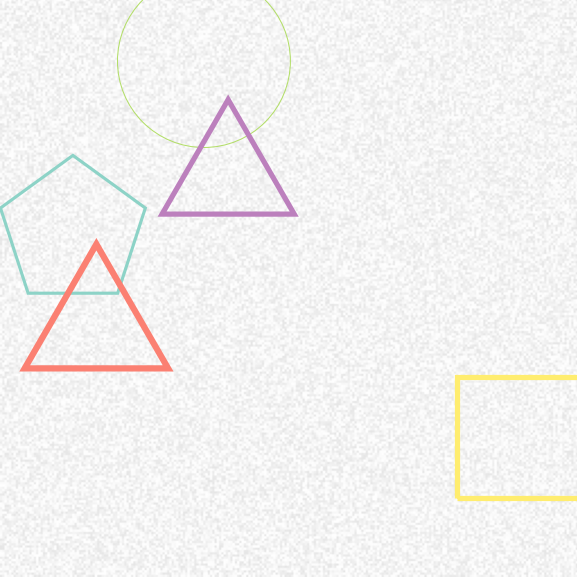[{"shape": "pentagon", "thickness": 1.5, "radius": 0.66, "center": [0.126, 0.598]}, {"shape": "triangle", "thickness": 3, "radius": 0.72, "center": [0.167, 0.433]}, {"shape": "circle", "thickness": 0.5, "radius": 0.75, "center": [0.353, 0.893]}, {"shape": "triangle", "thickness": 2.5, "radius": 0.66, "center": [0.395, 0.694]}, {"shape": "square", "thickness": 2.5, "radius": 0.52, "center": [0.896, 0.241]}]